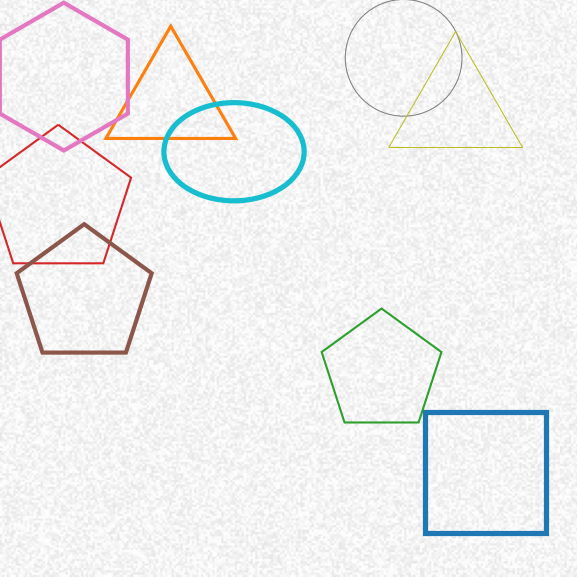[{"shape": "square", "thickness": 2.5, "radius": 0.52, "center": [0.841, 0.181]}, {"shape": "triangle", "thickness": 1.5, "radius": 0.65, "center": [0.296, 0.824]}, {"shape": "pentagon", "thickness": 1, "radius": 0.55, "center": [0.661, 0.356]}, {"shape": "pentagon", "thickness": 1, "radius": 0.66, "center": [0.101, 0.651]}, {"shape": "pentagon", "thickness": 2, "radius": 0.61, "center": [0.146, 0.488]}, {"shape": "hexagon", "thickness": 2, "radius": 0.64, "center": [0.111, 0.866]}, {"shape": "circle", "thickness": 0.5, "radius": 0.51, "center": [0.699, 0.899]}, {"shape": "triangle", "thickness": 0.5, "radius": 0.67, "center": [0.789, 0.811]}, {"shape": "oval", "thickness": 2.5, "radius": 0.61, "center": [0.405, 0.736]}]